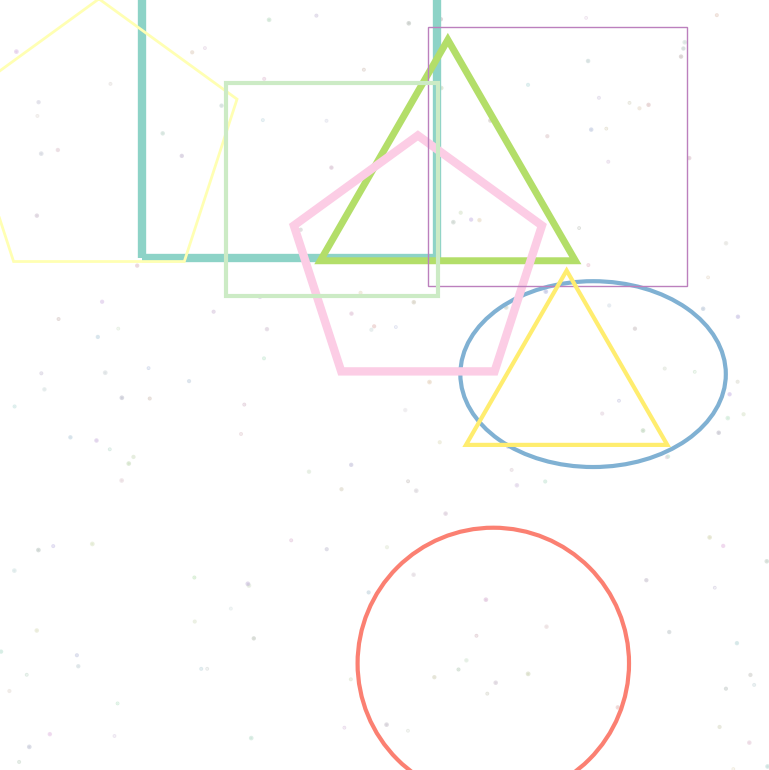[{"shape": "square", "thickness": 3, "radius": 0.96, "center": [0.376, 0.857]}, {"shape": "pentagon", "thickness": 1, "radius": 0.94, "center": [0.128, 0.813]}, {"shape": "circle", "thickness": 1.5, "radius": 0.88, "center": [0.641, 0.138]}, {"shape": "oval", "thickness": 1.5, "radius": 0.86, "center": [0.77, 0.514]}, {"shape": "triangle", "thickness": 2.5, "radius": 0.96, "center": [0.582, 0.757]}, {"shape": "pentagon", "thickness": 3, "radius": 0.85, "center": [0.543, 0.655]}, {"shape": "square", "thickness": 0.5, "radius": 0.84, "center": [0.725, 0.797]}, {"shape": "square", "thickness": 1.5, "radius": 0.69, "center": [0.431, 0.754]}, {"shape": "triangle", "thickness": 1.5, "radius": 0.75, "center": [0.736, 0.498]}]